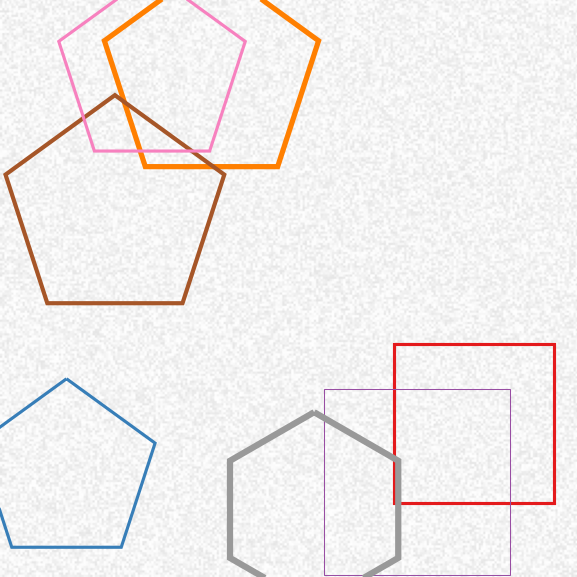[{"shape": "square", "thickness": 1.5, "radius": 0.69, "center": [0.821, 0.266]}, {"shape": "pentagon", "thickness": 1.5, "radius": 0.81, "center": [0.115, 0.182]}, {"shape": "square", "thickness": 0.5, "radius": 0.81, "center": [0.722, 0.164]}, {"shape": "pentagon", "thickness": 2.5, "radius": 0.97, "center": [0.366, 0.868]}, {"shape": "pentagon", "thickness": 2, "radius": 1.0, "center": [0.199, 0.635]}, {"shape": "pentagon", "thickness": 1.5, "radius": 0.85, "center": [0.263, 0.875]}, {"shape": "hexagon", "thickness": 3, "radius": 0.84, "center": [0.544, 0.117]}]